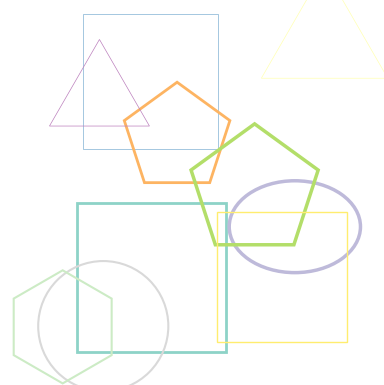[{"shape": "square", "thickness": 2, "radius": 0.97, "center": [0.393, 0.279]}, {"shape": "triangle", "thickness": 0.5, "radius": 0.95, "center": [0.843, 0.892]}, {"shape": "oval", "thickness": 2.5, "radius": 0.85, "center": [0.766, 0.411]}, {"shape": "square", "thickness": 0.5, "radius": 0.88, "center": [0.392, 0.789]}, {"shape": "pentagon", "thickness": 2, "radius": 0.72, "center": [0.46, 0.642]}, {"shape": "pentagon", "thickness": 2.5, "radius": 0.87, "center": [0.661, 0.505]}, {"shape": "circle", "thickness": 1.5, "radius": 0.84, "center": [0.268, 0.153]}, {"shape": "triangle", "thickness": 0.5, "radius": 0.75, "center": [0.258, 0.748]}, {"shape": "hexagon", "thickness": 1.5, "radius": 0.73, "center": [0.163, 0.151]}, {"shape": "square", "thickness": 1, "radius": 0.84, "center": [0.733, 0.281]}]